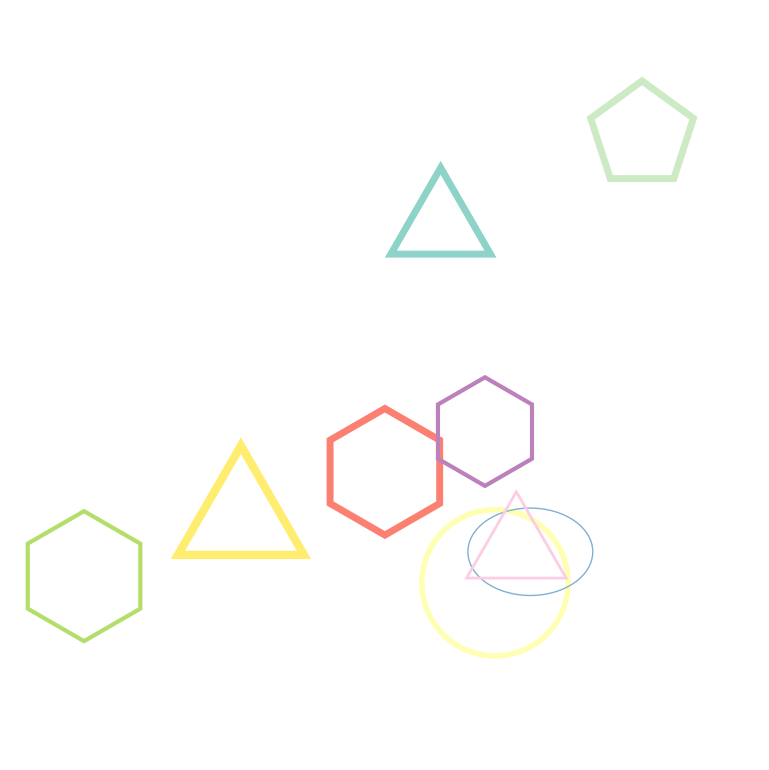[{"shape": "triangle", "thickness": 2.5, "radius": 0.37, "center": [0.572, 0.707]}, {"shape": "circle", "thickness": 2, "radius": 0.47, "center": [0.643, 0.243]}, {"shape": "hexagon", "thickness": 2.5, "radius": 0.41, "center": [0.5, 0.387]}, {"shape": "oval", "thickness": 0.5, "radius": 0.41, "center": [0.689, 0.283]}, {"shape": "hexagon", "thickness": 1.5, "radius": 0.42, "center": [0.109, 0.252]}, {"shape": "triangle", "thickness": 1, "radius": 0.37, "center": [0.671, 0.287]}, {"shape": "hexagon", "thickness": 1.5, "radius": 0.35, "center": [0.63, 0.439]}, {"shape": "pentagon", "thickness": 2.5, "radius": 0.35, "center": [0.834, 0.825]}, {"shape": "triangle", "thickness": 3, "radius": 0.47, "center": [0.313, 0.327]}]